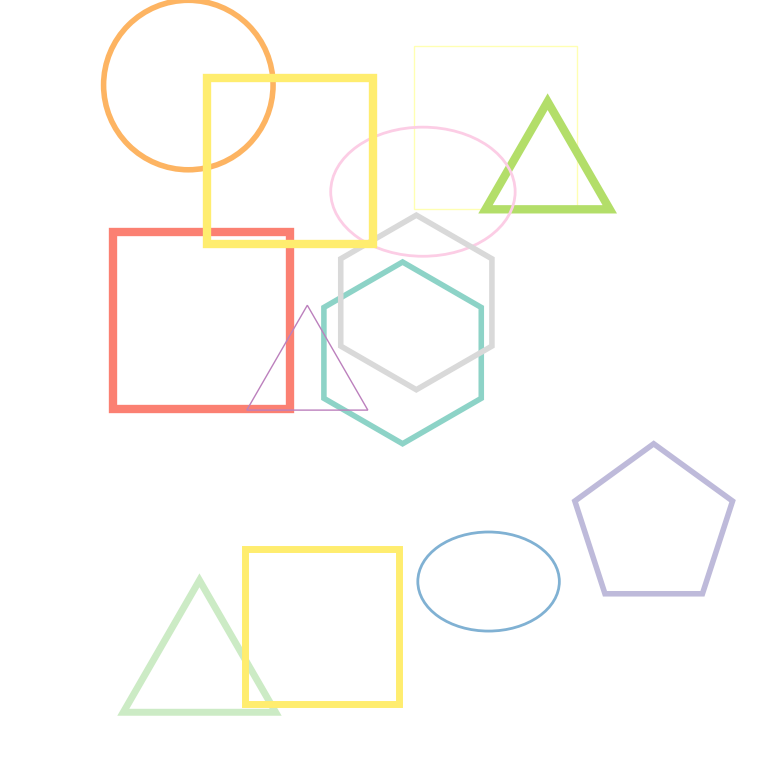[{"shape": "hexagon", "thickness": 2, "radius": 0.59, "center": [0.523, 0.542]}, {"shape": "square", "thickness": 0.5, "radius": 0.53, "center": [0.643, 0.834]}, {"shape": "pentagon", "thickness": 2, "radius": 0.54, "center": [0.849, 0.316]}, {"shape": "square", "thickness": 3, "radius": 0.57, "center": [0.262, 0.583]}, {"shape": "oval", "thickness": 1, "radius": 0.46, "center": [0.635, 0.245]}, {"shape": "circle", "thickness": 2, "radius": 0.55, "center": [0.245, 0.89]}, {"shape": "triangle", "thickness": 3, "radius": 0.47, "center": [0.711, 0.775]}, {"shape": "oval", "thickness": 1, "radius": 0.6, "center": [0.549, 0.751]}, {"shape": "hexagon", "thickness": 2, "radius": 0.57, "center": [0.541, 0.607]}, {"shape": "triangle", "thickness": 0.5, "radius": 0.45, "center": [0.399, 0.513]}, {"shape": "triangle", "thickness": 2.5, "radius": 0.57, "center": [0.259, 0.132]}, {"shape": "square", "thickness": 2.5, "radius": 0.5, "center": [0.418, 0.186]}, {"shape": "square", "thickness": 3, "radius": 0.54, "center": [0.377, 0.791]}]